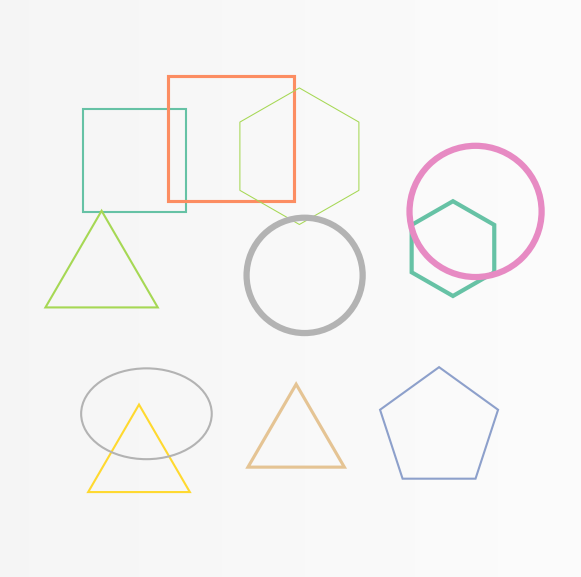[{"shape": "square", "thickness": 1, "radius": 0.44, "center": [0.231, 0.721]}, {"shape": "hexagon", "thickness": 2, "radius": 0.41, "center": [0.779, 0.569]}, {"shape": "square", "thickness": 1.5, "radius": 0.54, "center": [0.397, 0.759]}, {"shape": "pentagon", "thickness": 1, "radius": 0.53, "center": [0.755, 0.257]}, {"shape": "circle", "thickness": 3, "radius": 0.57, "center": [0.818, 0.633]}, {"shape": "hexagon", "thickness": 0.5, "radius": 0.59, "center": [0.515, 0.729]}, {"shape": "triangle", "thickness": 1, "radius": 0.56, "center": [0.175, 0.523]}, {"shape": "triangle", "thickness": 1, "radius": 0.51, "center": [0.239, 0.198]}, {"shape": "triangle", "thickness": 1.5, "radius": 0.48, "center": [0.509, 0.238]}, {"shape": "circle", "thickness": 3, "radius": 0.5, "center": [0.524, 0.522]}, {"shape": "oval", "thickness": 1, "radius": 0.56, "center": [0.252, 0.283]}]